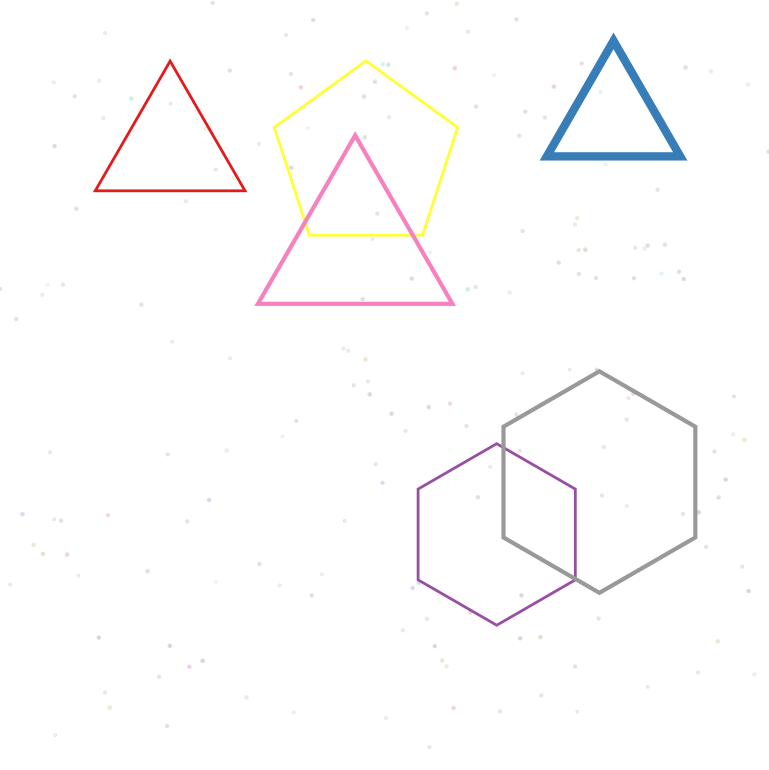[{"shape": "triangle", "thickness": 1, "radius": 0.56, "center": [0.221, 0.808]}, {"shape": "triangle", "thickness": 3, "radius": 0.5, "center": [0.797, 0.847]}, {"shape": "hexagon", "thickness": 1, "radius": 0.59, "center": [0.645, 0.306]}, {"shape": "pentagon", "thickness": 1, "radius": 0.63, "center": [0.475, 0.796]}, {"shape": "triangle", "thickness": 1.5, "radius": 0.73, "center": [0.461, 0.678]}, {"shape": "hexagon", "thickness": 1.5, "radius": 0.72, "center": [0.778, 0.374]}]